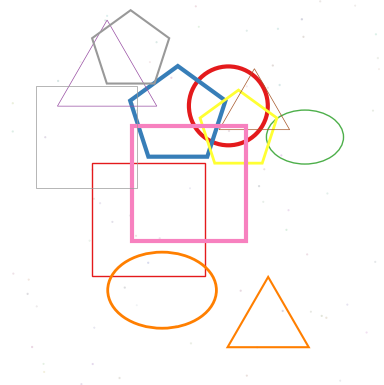[{"shape": "circle", "thickness": 3, "radius": 0.51, "center": [0.593, 0.725]}, {"shape": "square", "thickness": 1, "radius": 0.74, "center": [0.386, 0.43]}, {"shape": "pentagon", "thickness": 3, "radius": 0.65, "center": [0.462, 0.698]}, {"shape": "oval", "thickness": 1, "radius": 0.5, "center": [0.792, 0.644]}, {"shape": "triangle", "thickness": 0.5, "radius": 0.75, "center": [0.278, 0.799]}, {"shape": "triangle", "thickness": 1.5, "radius": 0.61, "center": [0.697, 0.159]}, {"shape": "oval", "thickness": 2, "radius": 0.71, "center": [0.421, 0.246]}, {"shape": "pentagon", "thickness": 2, "radius": 0.52, "center": [0.619, 0.661]}, {"shape": "triangle", "thickness": 0.5, "radius": 0.53, "center": [0.661, 0.716]}, {"shape": "square", "thickness": 3, "radius": 0.74, "center": [0.492, 0.524]}, {"shape": "square", "thickness": 0.5, "radius": 0.66, "center": [0.225, 0.645]}, {"shape": "pentagon", "thickness": 1.5, "radius": 0.53, "center": [0.339, 0.868]}]